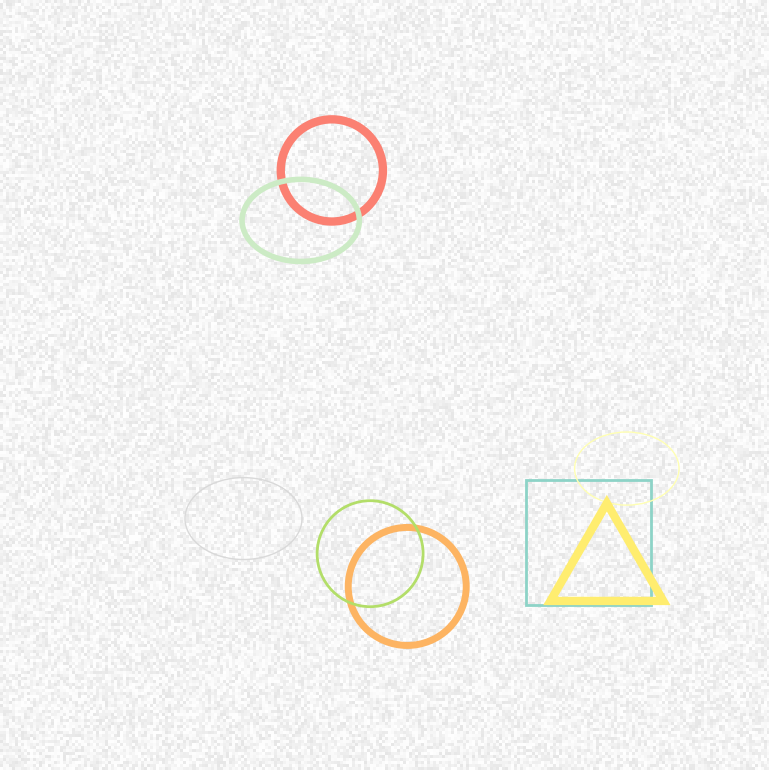[{"shape": "square", "thickness": 1, "radius": 0.41, "center": [0.764, 0.296]}, {"shape": "oval", "thickness": 0.5, "radius": 0.34, "center": [0.814, 0.391]}, {"shape": "circle", "thickness": 3, "radius": 0.33, "center": [0.431, 0.779]}, {"shape": "circle", "thickness": 2.5, "radius": 0.38, "center": [0.529, 0.238]}, {"shape": "circle", "thickness": 1, "radius": 0.34, "center": [0.481, 0.281]}, {"shape": "oval", "thickness": 0.5, "radius": 0.38, "center": [0.316, 0.327]}, {"shape": "oval", "thickness": 2, "radius": 0.38, "center": [0.391, 0.714]}, {"shape": "triangle", "thickness": 3, "radius": 0.42, "center": [0.788, 0.262]}]